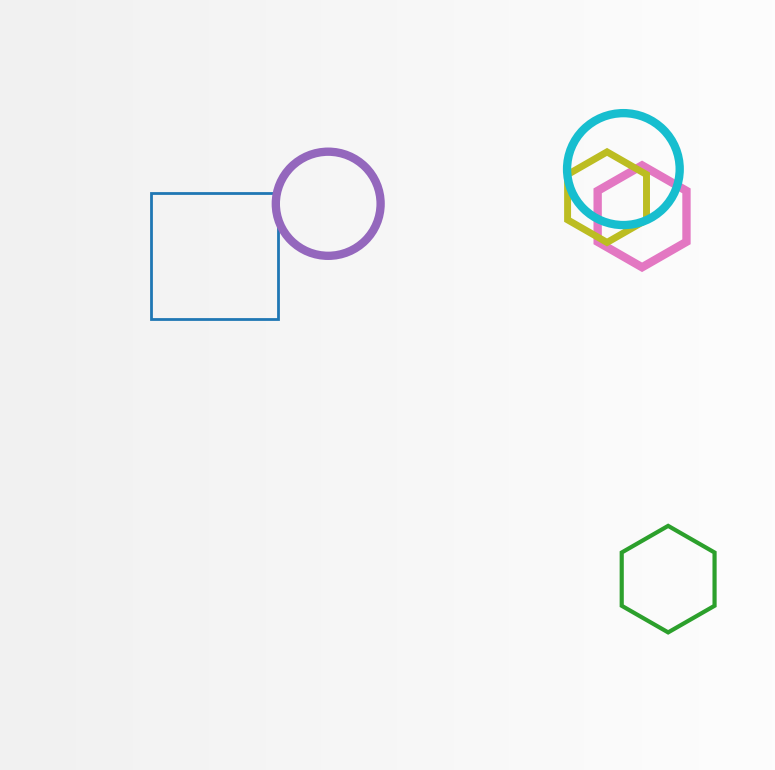[{"shape": "square", "thickness": 1, "radius": 0.41, "center": [0.277, 0.667]}, {"shape": "hexagon", "thickness": 1.5, "radius": 0.35, "center": [0.862, 0.248]}, {"shape": "circle", "thickness": 3, "radius": 0.34, "center": [0.424, 0.735]}, {"shape": "hexagon", "thickness": 3, "radius": 0.33, "center": [0.828, 0.719]}, {"shape": "hexagon", "thickness": 2.5, "radius": 0.29, "center": [0.783, 0.744]}, {"shape": "circle", "thickness": 3, "radius": 0.36, "center": [0.804, 0.78]}]